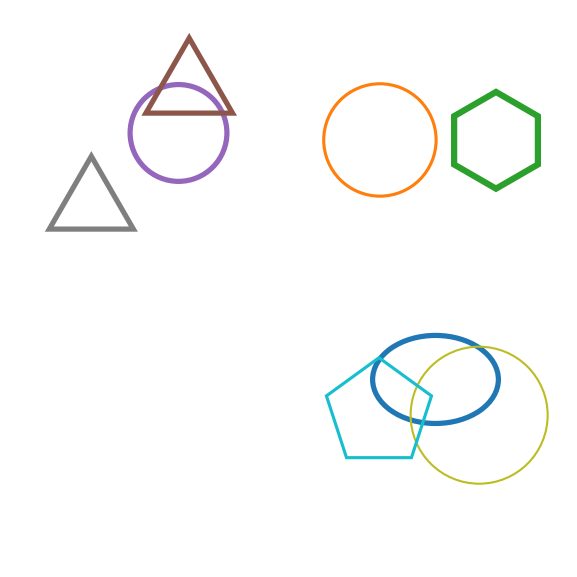[{"shape": "oval", "thickness": 2.5, "radius": 0.54, "center": [0.754, 0.342]}, {"shape": "circle", "thickness": 1.5, "radius": 0.49, "center": [0.658, 0.757]}, {"shape": "hexagon", "thickness": 3, "radius": 0.42, "center": [0.859, 0.756]}, {"shape": "circle", "thickness": 2.5, "radius": 0.42, "center": [0.309, 0.769]}, {"shape": "triangle", "thickness": 2.5, "radius": 0.43, "center": [0.328, 0.847]}, {"shape": "triangle", "thickness": 2.5, "radius": 0.42, "center": [0.158, 0.644]}, {"shape": "circle", "thickness": 1, "radius": 0.59, "center": [0.83, 0.28]}, {"shape": "pentagon", "thickness": 1.5, "radius": 0.48, "center": [0.656, 0.284]}]